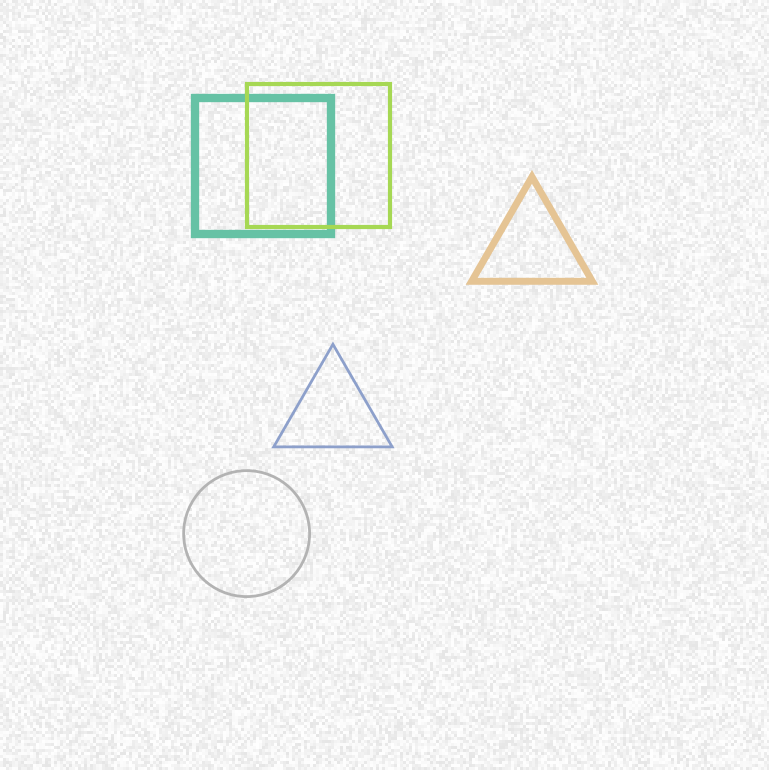[{"shape": "square", "thickness": 3, "radius": 0.44, "center": [0.341, 0.784]}, {"shape": "triangle", "thickness": 1, "radius": 0.44, "center": [0.432, 0.464]}, {"shape": "square", "thickness": 1.5, "radius": 0.46, "center": [0.413, 0.798]}, {"shape": "triangle", "thickness": 2.5, "radius": 0.45, "center": [0.691, 0.68]}, {"shape": "circle", "thickness": 1, "radius": 0.41, "center": [0.32, 0.307]}]